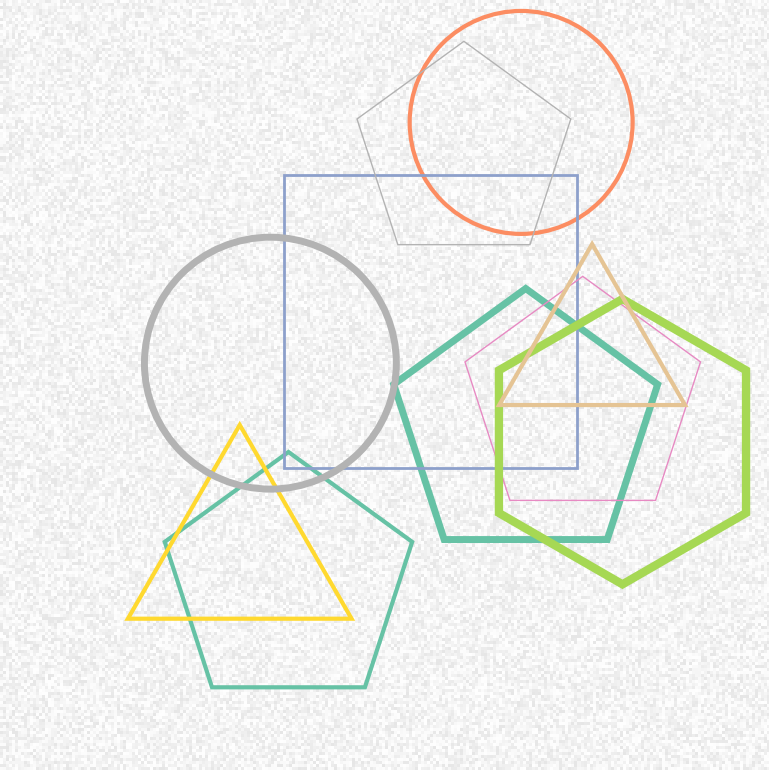[{"shape": "pentagon", "thickness": 1.5, "radius": 0.84, "center": [0.375, 0.244]}, {"shape": "pentagon", "thickness": 2.5, "radius": 0.9, "center": [0.683, 0.445]}, {"shape": "circle", "thickness": 1.5, "radius": 0.72, "center": [0.677, 0.841]}, {"shape": "square", "thickness": 1, "radius": 0.95, "center": [0.559, 0.582]}, {"shape": "pentagon", "thickness": 0.5, "radius": 0.8, "center": [0.757, 0.48]}, {"shape": "hexagon", "thickness": 3, "radius": 0.93, "center": [0.808, 0.426]}, {"shape": "triangle", "thickness": 1.5, "radius": 0.84, "center": [0.311, 0.28]}, {"shape": "triangle", "thickness": 1.5, "radius": 0.7, "center": [0.769, 0.544]}, {"shape": "pentagon", "thickness": 0.5, "radius": 0.73, "center": [0.602, 0.8]}, {"shape": "circle", "thickness": 2.5, "radius": 0.82, "center": [0.351, 0.528]}]